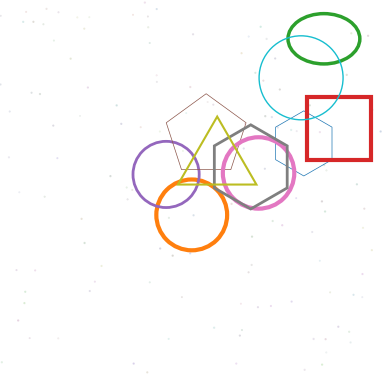[{"shape": "hexagon", "thickness": 0.5, "radius": 0.42, "center": [0.789, 0.628]}, {"shape": "circle", "thickness": 3, "radius": 0.46, "center": [0.498, 0.442]}, {"shape": "oval", "thickness": 2.5, "radius": 0.47, "center": [0.841, 0.899]}, {"shape": "square", "thickness": 3, "radius": 0.41, "center": [0.881, 0.667]}, {"shape": "circle", "thickness": 2, "radius": 0.43, "center": [0.431, 0.547]}, {"shape": "pentagon", "thickness": 0.5, "radius": 0.54, "center": [0.535, 0.648]}, {"shape": "circle", "thickness": 3, "radius": 0.46, "center": [0.672, 0.551]}, {"shape": "hexagon", "thickness": 2, "radius": 0.55, "center": [0.651, 0.566]}, {"shape": "triangle", "thickness": 1.5, "radius": 0.59, "center": [0.564, 0.579]}, {"shape": "circle", "thickness": 1, "radius": 0.55, "center": [0.782, 0.798]}]